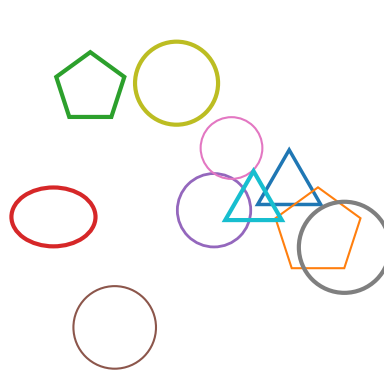[{"shape": "triangle", "thickness": 2.5, "radius": 0.47, "center": [0.751, 0.516]}, {"shape": "pentagon", "thickness": 1.5, "radius": 0.58, "center": [0.826, 0.397]}, {"shape": "pentagon", "thickness": 3, "radius": 0.46, "center": [0.235, 0.771]}, {"shape": "oval", "thickness": 3, "radius": 0.55, "center": [0.139, 0.437]}, {"shape": "circle", "thickness": 2, "radius": 0.48, "center": [0.556, 0.454]}, {"shape": "circle", "thickness": 1.5, "radius": 0.54, "center": [0.298, 0.15]}, {"shape": "circle", "thickness": 1.5, "radius": 0.4, "center": [0.601, 0.615]}, {"shape": "circle", "thickness": 3, "radius": 0.59, "center": [0.895, 0.358]}, {"shape": "circle", "thickness": 3, "radius": 0.54, "center": [0.459, 0.784]}, {"shape": "triangle", "thickness": 3, "radius": 0.42, "center": [0.659, 0.471]}]